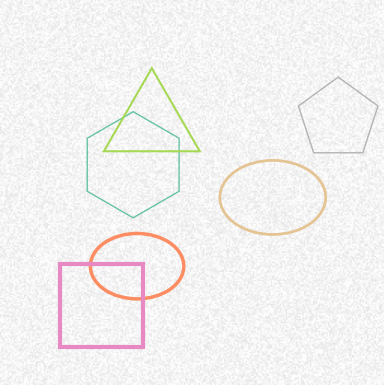[{"shape": "hexagon", "thickness": 1, "radius": 0.69, "center": [0.346, 0.572]}, {"shape": "oval", "thickness": 2.5, "radius": 0.61, "center": [0.356, 0.309]}, {"shape": "square", "thickness": 3, "radius": 0.54, "center": [0.263, 0.207]}, {"shape": "triangle", "thickness": 1.5, "radius": 0.72, "center": [0.394, 0.679]}, {"shape": "oval", "thickness": 2, "radius": 0.69, "center": [0.708, 0.487]}, {"shape": "pentagon", "thickness": 1, "radius": 0.54, "center": [0.878, 0.691]}]